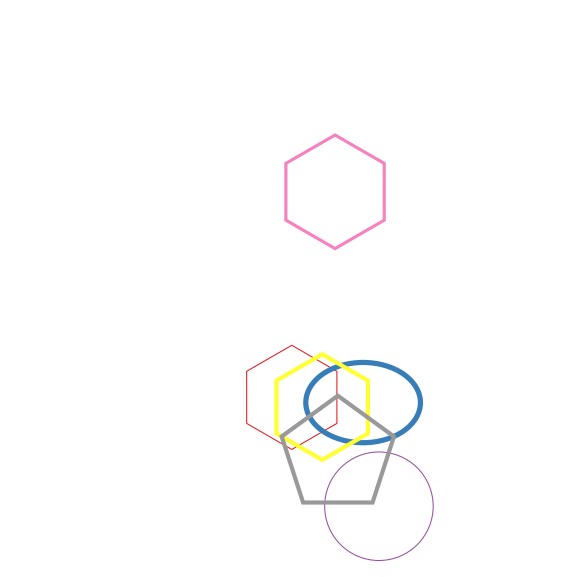[{"shape": "hexagon", "thickness": 0.5, "radius": 0.45, "center": [0.505, 0.311]}, {"shape": "oval", "thickness": 2.5, "radius": 0.5, "center": [0.629, 0.302]}, {"shape": "circle", "thickness": 0.5, "radius": 0.47, "center": [0.656, 0.123]}, {"shape": "hexagon", "thickness": 2, "radius": 0.46, "center": [0.558, 0.294]}, {"shape": "hexagon", "thickness": 1.5, "radius": 0.49, "center": [0.58, 0.667]}, {"shape": "pentagon", "thickness": 2, "radius": 0.51, "center": [0.585, 0.212]}]